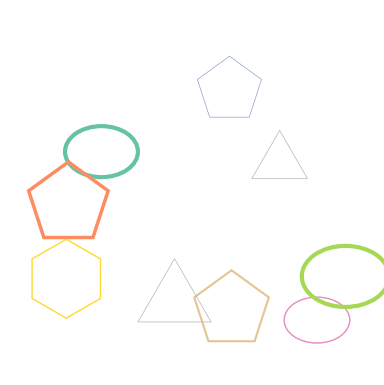[{"shape": "oval", "thickness": 3, "radius": 0.47, "center": [0.264, 0.606]}, {"shape": "pentagon", "thickness": 2.5, "radius": 0.54, "center": [0.178, 0.471]}, {"shape": "pentagon", "thickness": 0.5, "radius": 0.44, "center": [0.596, 0.766]}, {"shape": "oval", "thickness": 1, "radius": 0.43, "center": [0.823, 0.169]}, {"shape": "oval", "thickness": 3, "radius": 0.57, "center": [0.897, 0.282]}, {"shape": "hexagon", "thickness": 1, "radius": 0.51, "center": [0.172, 0.276]}, {"shape": "pentagon", "thickness": 1.5, "radius": 0.51, "center": [0.601, 0.196]}, {"shape": "triangle", "thickness": 0.5, "radius": 0.55, "center": [0.453, 0.219]}, {"shape": "triangle", "thickness": 0.5, "radius": 0.42, "center": [0.726, 0.578]}]